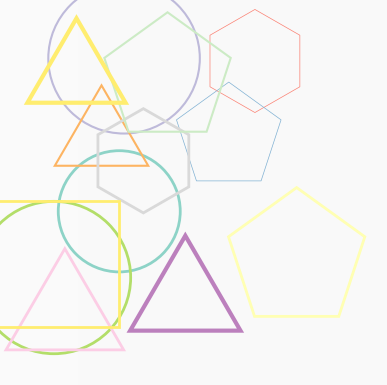[{"shape": "circle", "thickness": 2, "radius": 0.79, "center": [0.308, 0.451]}, {"shape": "pentagon", "thickness": 2, "radius": 0.92, "center": [0.766, 0.328]}, {"shape": "circle", "thickness": 1.5, "radius": 0.98, "center": [0.32, 0.849]}, {"shape": "hexagon", "thickness": 0.5, "radius": 0.67, "center": [0.658, 0.842]}, {"shape": "pentagon", "thickness": 0.5, "radius": 0.71, "center": [0.59, 0.645]}, {"shape": "triangle", "thickness": 1.5, "radius": 0.7, "center": [0.262, 0.639]}, {"shape": "circle", "thickness": 2, "radius": 0.99, "center": [0.139, 0.279]}, {"shape": "triangle", "thickness": 2, "radius": 0.88, "center": [0.167, 0.179]}, {"shape": "hexagon", "thickness": 2, "radius": 0.68, "center": [0.37, 0.582]}, {"shape": "triangle", "thickness": 3, "radius": 0.82, "center": [0.478, 0.223]}, {"shape": "pentagon", "thickness": 1.5, "radius": 0.86, "center": [0.432, 0.797]}, {"shape": "square", "thickness": 2, "radius": 0.82, "center": [0.143, 0.314]}, {"shape": "triangle", "thickness": 3, "radius": 0.73, "center": [0.197, 0.806]}]